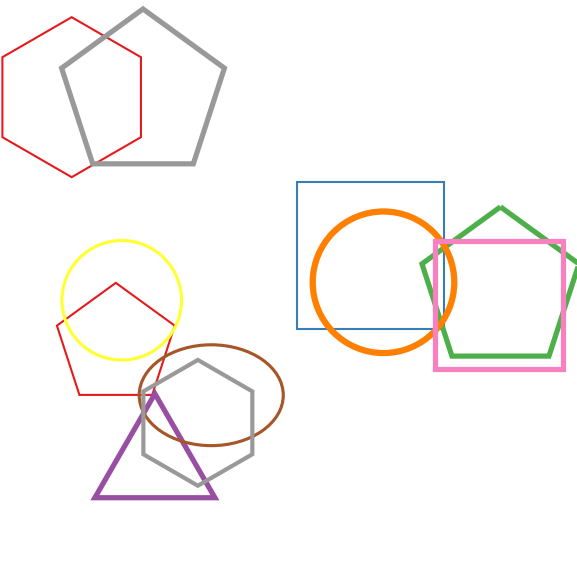[{"shape": "pentagon", "thickness": 1, "radius": 0.54, "center": [0.201, 0.402]}, {"shape": "hexagon", "thickness": 1, "radius": 0.69, "center": [0.124, 0.831]}, {"shape": "square", "thickness": 1, "radius": 0.64, "center": [0.642, 0.557]}, {"shape": "pentagon", "thickness": 2.5, "radius": 0.71, "center": [0.867, 0.498]}, {"shape": "triangle", "thickness": 2.5, "radius": 0.6, "center": [0.268, 0.197]}, {"shape": "circle", "thickness": 3, "radius": 0.61, "center": [0.664, 0.51]}, {"shape": "circle", "thickness": 1.5, "radius": 0.52, "center": [0.211, 0.479]}, {"shape": "oval", "thickness": 1.5, "radius": 0.62, "center": [0.366, 0.315]}, {"shape": "square", "thickness": 2.5, "radius": 0.55, "center": [0.864, 0.471]}, {"shape": "pentagon", "thickness": 2.5, "radius": 0.74, "center": [0.248, 0.835]}, {"shape": "hexagon", "thickness": 2, "radius": 0.54, "center": [0.343, 0.267]}]